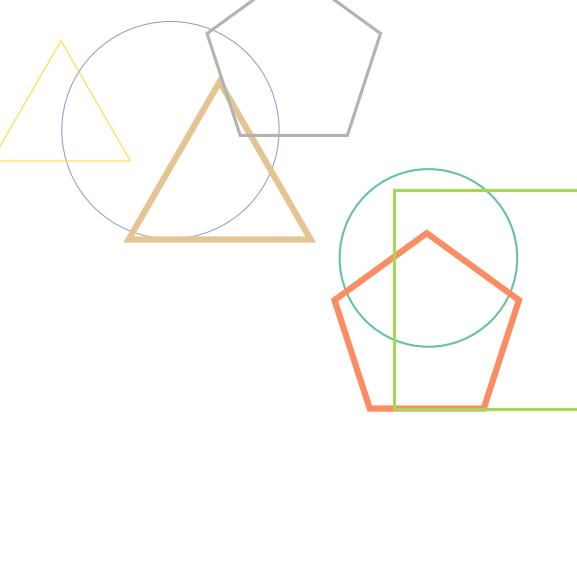[{"shape": "circle", "thickness": 1, "radius": 0.77, "center": [0.742, 0.553]}, {"shape": "pentagon", "thickness": 3, "radius": 0.84, "center": [0.739, 0.428]}, {"shape": "circle", "thickness": 0.5, "radius": 0.94, "center": [0.295, 0.774]}, {"shape": "square", "thickness": 1.5, "radius": 0.95, "center": [0.873, 0.481]}, {"shape": "triangle", "thickness": 0.5, "radius": 0.69, "center": [0.106, 0.79]}, {"shape": "triangle", "thickness": 3, "radius": 0.91, "center": [0.38, 0.675]}, {"shape": "pentagon", "thickness": 1.5, "radius": 0.79, "center": [0.509, 0.892]}]